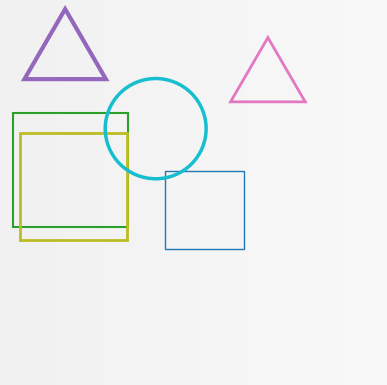[{"shape": "square", "thickness": 1, "radius": 0.51, "center": [0.528, 0.455]}, {"shape": "square", "thickness": 1.5, "radius": 0.74, "center": [0.182, 0.558]}, {"shape": "triangle", "thickness": 3, "radius": 0.61, "center": [0.168, 0.855]}, {"shape": "triangle", "thickness": 2, "radius": 0.56, "center": [0.691, 0.791]}, {"shape": "square", "thickness": 2, "radius": 0.69, "center": [0.189, 0.516]}, {"shape": "circle", "thickness": 2.5, "radius": 0.65, "center": [0.402, 0.666]}]